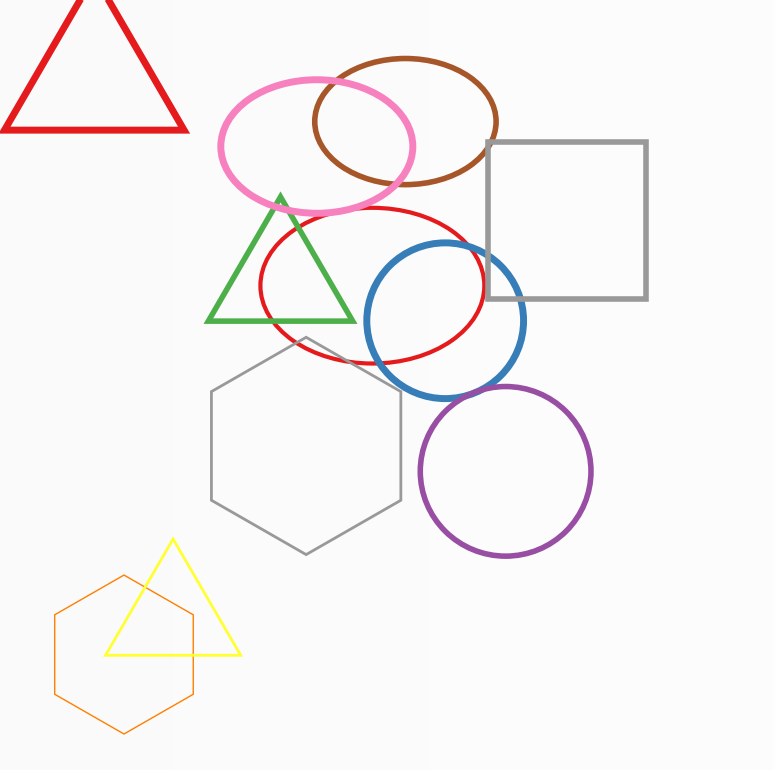[{"shape": "oval", "thickness": 1.5, "radius": 0.72, "center": [0.48, 0.629]}, {"shape": "triangle", "thickness": 2.5, "radius": 0.67, "center": [0.122, 0.898]}, {"shape": "circle", "thickness": 2.5, "radius": 0.51, "center": [0.574, 0.583]}, {"shape": "triangle", "thickness": 2, "radius": 0.54, "center": [0.362, 0.637]}, {"shape": "circle", "thickness": 2, "radius": 0.55, "center": [0.652, 0.388]}, {"shape": "hexagon", "thickness": 0.5, "radius": 0.52, "center": [0.16, 0.15]}, {"shape": "triangle", "thickness": 1, "radius": 0.5, "center": [0.223, 0.199]}, {"shape": "oval", "thickness": 2, "radius": 0.58, "center": [0.523, 0.842]}, {"shape": "oval", "thickness": 2.5, "radius": 0.62, "center": [0.409, 0.81]}, {"shape": "hexagon", "thickness": 1, "radius": 0.71, "center": [0.395, 0.421]}, {"shape": "square", "thickness": 2, "radius": 0.51, "center": [0.731, 0.714]}]